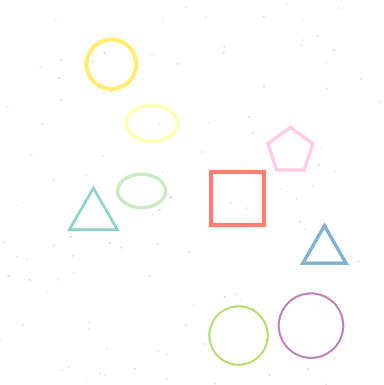[{"shape": "triangle", "thickness": 2, "radius": 0.36, "center": [0.243, 0.439]}, {"shape": "oval", "thickness": 2.5, "radius": 0.33, "center": [0.394, 0.679]}, {"shape": "square", "thickness": 3, "radius": 0.34, "center": [0.618, 0.485]}, {"shape": "triangle", "thickness": 2.5, "radius": 0.32, "center": [0.843, 0.349]}, {"shape": "circle", "thickness": 1.5, "radius": 0.38, "center": [0.62, 0.128]}, {"shape": "pentagon", "thickness": 2.5, "radius": 0.31, "center": [0.754, 0.608]}, {"shape": "circle", "thickness": 1.5, "radius": 0.42, "center": [0.808, 0.154]}, {"shape": "oval", "thickness": 2.5, "radius": 0.31, "center": [0.368, 0.504]}, {"shape": "circle", "thickness": 3, "radius": 0.32, "center": [0.289, 0.833]}]